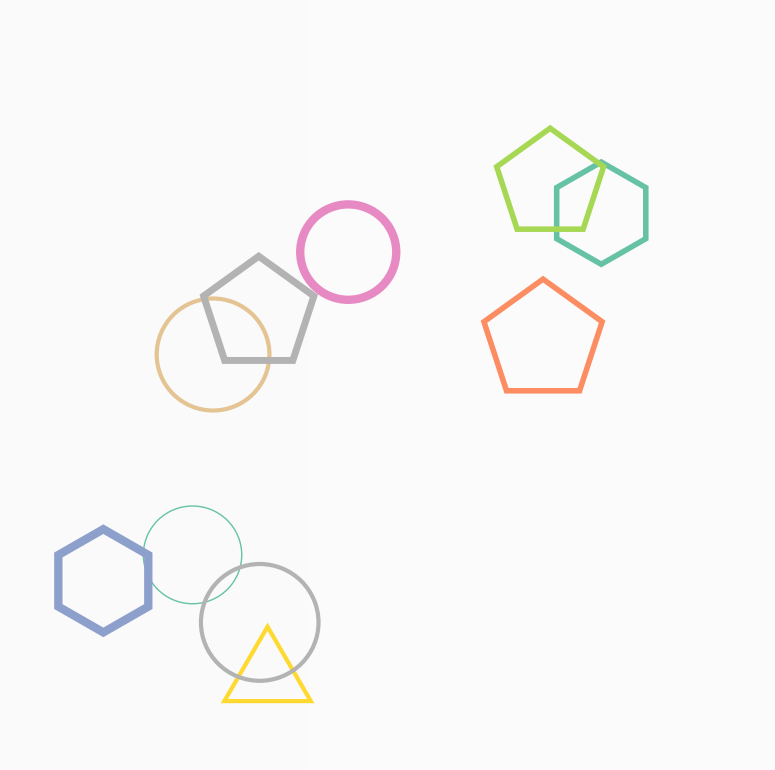[{"shape": "hexagon", "thickness": 2, "radius": 0.33, "center": [0.776, 0.723]}, {"shape": "circle", "thickness": 0.5, "radius": 0.32, "center": [0.248, 0.279]}, {"shape": "pentagon", "thickness": 2, "radius": 0.4, "center": [0.701, 0.557]}, {"shape": "hexagon", "thickness": 3, "radius": 0.34, "center": [0.133, 0.246]}, {"shape": "circle", "thickness": 3, "radius": 0.31, "center": [0.449, 0.673]}, {"shape": "pentagon", "thickness": 2, "radius": 0.36, "center": [0.71, 0.761]}, {"shape": "triangle", "thickness": 1.5, "radius": 0.32, "center": [0.345, 0.122]}, {"shape": "circle", "thickness": 1.5, "radius": 0.36, "center": [0.275, 0.54]}, {"shape": "circle", "thickness": 1.5, "radius": 0.38, "center": [0.335, 0.192]}, {"shape": "pentagon", "thickness": 2.5, "radius": 0.37, "center": [0.334, 0.592]}]